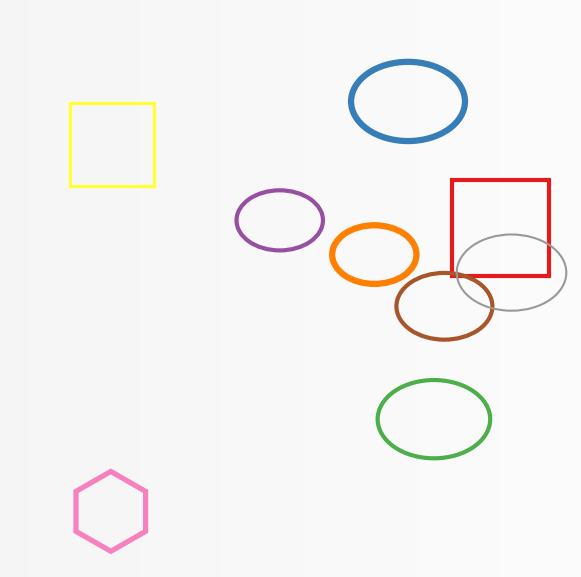[{"shape": "square", "thickness": 2, "radius": 0.42, "center": [0.861, 0.605]}, {"shape": "oval", "thickness": 3, "radius": 0.49, "center": [0.702, 0.823]}, {"shape": "oval", "thickness": 2, "radius": 0.48, "center": [0.747, 0.273]}, {"shape": "oval", "thickness": 2, "radius": 0.37, "center": [0.481, 0.618]}, {"shape": "oval", "thickness": 3, "radius": 0.36, "center": [0.644, 0.558]}, {"shape": "square", "thickness": 1.5, "radius": 0.36, "center": [0.193, 0.75]}, {"shape": "oval", "thickness": 2, "radius": 0.41, "center": [0.765, 0.469]}, {"shape": "hexagon", "thickness": 2.5, "radius": 0.35, "center": [0.191, 0.114]}, {"shape": "oval", "thickness": 1, "radius": 0.47, "center": [0.88, 0.527]}]